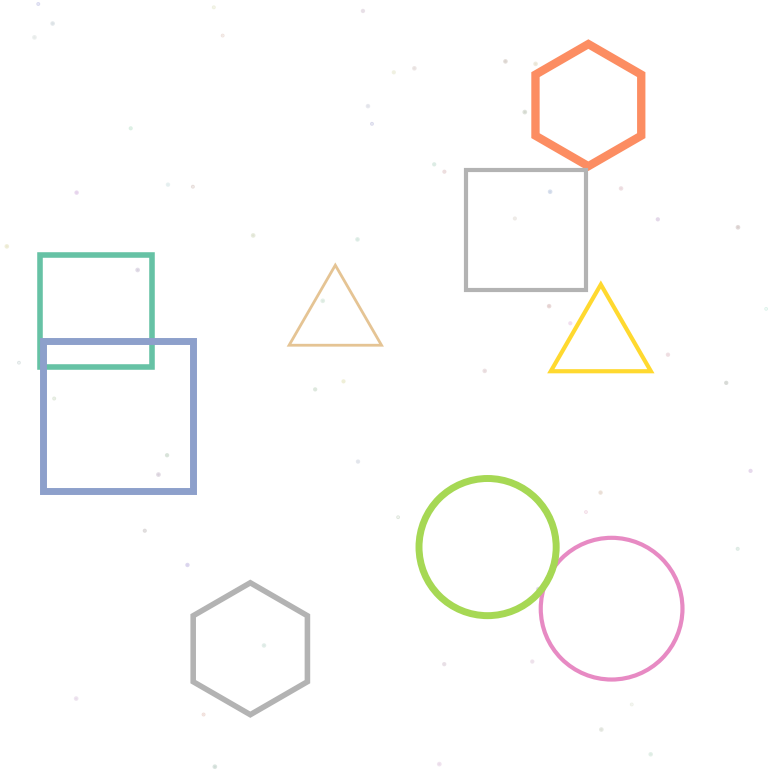[{"shape": "square", "thickness": 2, "radius": 0.36, "center": [0.125, 0.597]}, {"shape": "hexagon", "thickness": 3, "radius": 0.4, "center": [0.764, 0.863]}, {"shape": "square", "thickness": 2.5, "radius": 0.49, "center": [0.153, 0.46]}, {"shape": "circle", "thickness": 1.5, "radius": 0.46, "center": [0.794, 0.21]}, {"shape": "circle", "thickness": 2.5, "radius": 0.45, "center": [0.633, 0.29]}, {"shape": "triangle", "thickness": 1.5, "radius": 0.38, "center": [0.78, 0.555]}, {"shape": "triangle", "thickness": 1, "radius": 0.35, "center": [0.435, 0.586]}, {"shape": "square", "thickness": 1.5, "radius": 0.39, "center": [0.683, 0.701]}, {"shape": "hexagon", "thickness": 2, "radius": 0.43, "center": [0.325, 0.157]}]